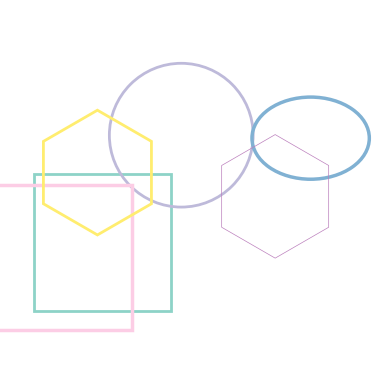[{"shape": "square", "thickness": 2, "radius": 0.89, "center": [0.267, 0.371]}, {"shape": "circle", "thickness": 2, "radius": 0.93, "center": [0.471, 0.649]}, {"shape": "oval", "thickness": 2.5, "radius": 0.76, "center": [0.807, 0.641]}, {"shape": "square", "thickness": 2.5, "radius": 0.94, "center": [0.155, 0.331]}, {"shape": "hexagon", "thickness": 0.5, "radius": 0.8, "center": [0.715, 0.49]}, {"shape": "hexagon", "thickness": 2, "radius": 0.81, "center": [0.253, 0.552]}]